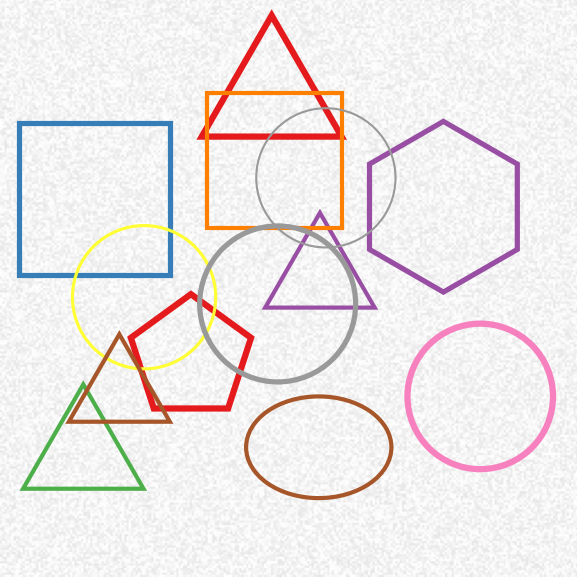[{"shape": "triangle", "thickness": 3, "radius": 0.7, "center": [0.47, 0.833]}, {"shape": "pentagon", "thickness": 3, "radius": 0.55, "center": [0.331, 0.38]}, {"shape": "square", "thickness": 2.5, "radius": 0.66, "center": [0.163, 0.655]}, {"shape": "triangle", "thickness": 2, "radius": 0.6, "center": [0.144, 0.213]}, {"shape": "triangle", "thickness": 2, "radius": 0.55, "center": [0.554, 0.521]}, {"shape": "hexagon", "thickness": 2.5, "radius": 0.74, "center": [0.768, 0.641]}, {"shape": "square", "thickness": 2, "radius": 0.59, "center": [0.475, 0.721]}, {"shape": "circle", "thickness": 1.5, "radius": 0.62, "center": [0.249, 0.484]}, {"shape": "triangle", "thickness": 2, "radius": 0.5, "center": [0.207, 0.319]}, {"shape": "oval", "thickness": 2, "radius": 0.63, "center": [0.552, 0.225]}, {"shape": "circle", "thickness": 3, "radius": 0.63, "center": [0.832, 0.313]}, {"shape": "circle", "thickness": 2.5, "radius": 0.68, "center": [0.481, 0.473]}, {"shape": "circle", "thickness": 1, "radius": 0.6, "center": [0.564, 0.691]}]